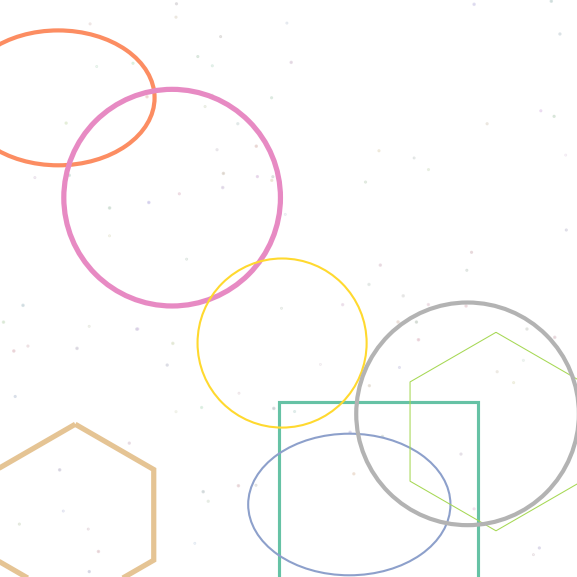[{"shape": "square", "thickness": 1.5, "radius": 0.86, "center": [0.655, 0.131]}, {"shape": "oval", "thickness": 2, "radius": 0.83, "center": [0.101, 0.83]}, {"shape": "oval", "thickness": 1, "radius": 0.88, "center": [0.605, 0.126]}, {"shape": "circle", "thickness": 2.5, "radius": 0.94, "center": [0.298, 0.657]}, {"shape": "hexagon", "thickness": 0.5, "radius": 0.86, "center": [0.859, 0.252]}, {"shape": "circle", "thickness": 1, "radius": 0.73, "center": [0.488, 0.405]}, {"shape": "hexagon", "thickness": 2.5, "radius": 0.78, "center": [0.13, 0.108]}, {"shape": "circle", "thickness": 2, "radius": 0.96, "center": [0.81, 0.283]}]